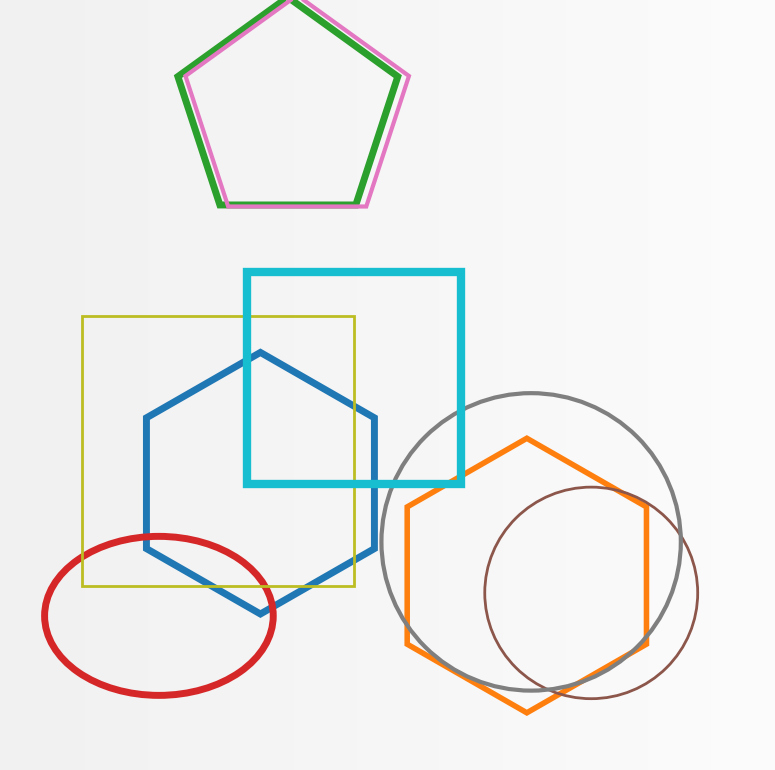[{"shape": "hexagon", "thickness": 2.5, "radius": 0.85, "center": [0.336, 0.372]}, {"shape": "hexagon", "thickness": 2, "radius": 0.89, "center": [0.68, 0.253]}, {"shape": "pentagon", "thickness": 2.5, "radius": 0.75, "center": [0.371, 0.854]}, {"shape": "oval", "thickness": 2.5, "radius": 0.74, "center": [0.205, 0.2]}, {"shape": "circle", "thickness": 1, "radius": 0.69, "center": [0.763, 0.23]}, {"shape": "pentagon", "thickness": 1.5, "radius": 0.76, "center": [0.384, 0.854]}, {"shape": "circle", "thickness": 1.5, "radius": 0.97, "center": [0.685, 0.296]}, {"shape": "square", "thickness": 1, "radius": 0.88, "center": [0.281, 0.414]}, {"shape": "square", "thickness": 3, "radius": 0.69, "center": [0.457, 0.509]}]